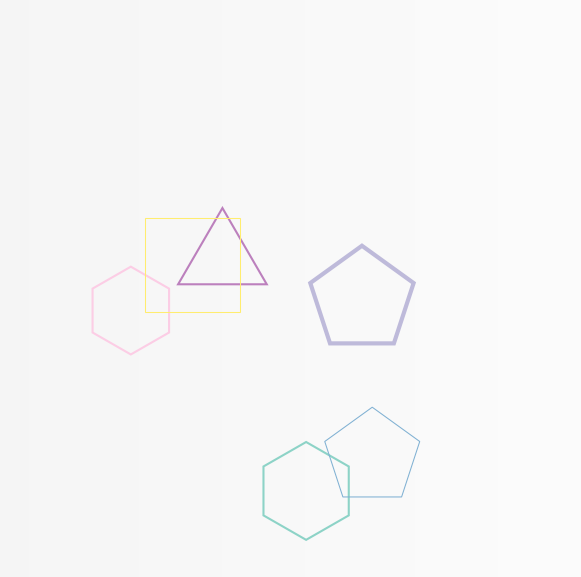[{"shape": "hexagon", "thickness": 1, "radius": 0.42, "center": [0.527, 0.149]}, {"shape": "pentagon", "thickness": 2, "radius": 0.47, "center": [0.623, 0.48]}, {"shape": "pentagon", "thickness": 0.5, "radius": 0.43, "center": [0.64, 0.208]}, {"shape": "hexagon", "thickness": 1, "radius": 0.38, "center": [0.225, 0.461]}, {"shape": "triangle", "thickness": 1, "radius": 0.44, "center": [0.383, 0.551]}, {"shape": "square", "thickness": 0.5, "radius": 0.41, "center": [0.331, 0.54]}]